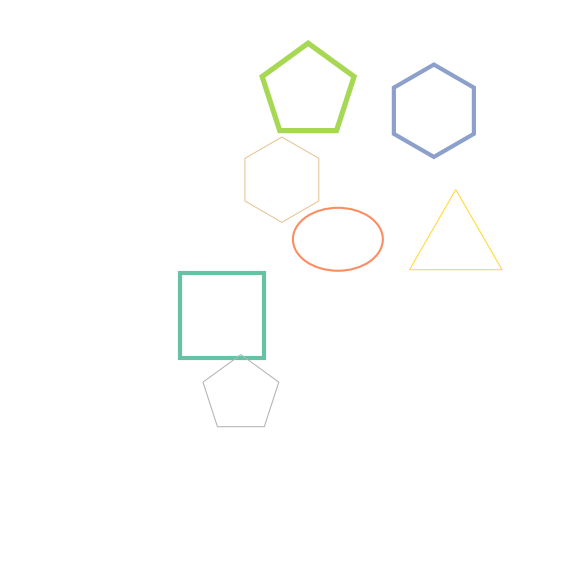[{"shape": "square", "thickness": 2, "radius": 0.37, "center": [0.385, 0.453]}, {"shape": "oval", "thickness": 1, "radius": 0.39, "center": [0.585, 0.585]}, {"shape": "hexagon", "thickness": 2, "radius": 0.4, "center": [0.751, 0.807]}, {"shape": "pentagon", "thickness": 2.5, "radius": 0.42, "center": [0.534, 0.841]}, {"shape": "triangle", "thickness": 0.5, "radius": 0.46, "center": [0.789, 0.578]}, {"shape": "hexagon", "thickness": 0.5, "radius": 0.37, "center": [0.488, 0.688]}, {"shape": "pentagon", "thickness": 0.5, "radius": 0.35, "center": [0.417, 0.316]}]